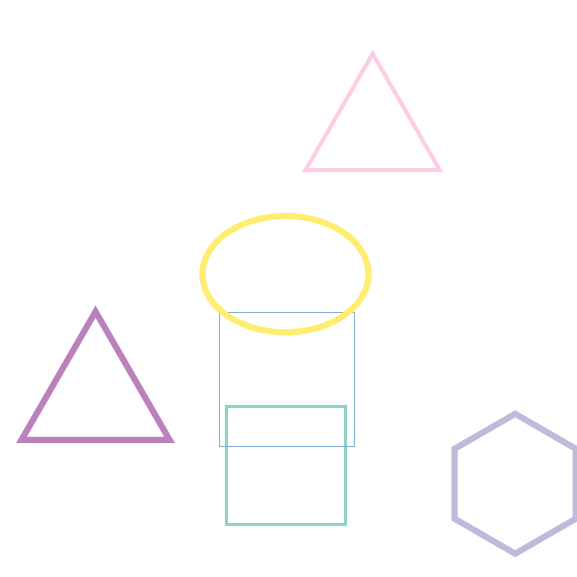[{"shape": "square", "thickness": 1.5, "radius": 0.51, "center": [0.494, 0.194]}, {"shape": "hexagon", "thickness": 3, "radius": 0.61, "center": [0.892, 0.161]}, {"shape": "square", "thickness": 0.5, "radius": 0.58, "center": [0.496, 0.342]}, {"shape": "triangle", "thickness": 2, "radius": 0.67, "center": [0.645, 0.772]}, {"shape": "triangle", "thickness": 3, "radius": 0.74, "center": [0.165, 0.311]}, {"shape": "oval", "thickness": 3, "radius": 0.72, "center": [0.494, 0.524]}]